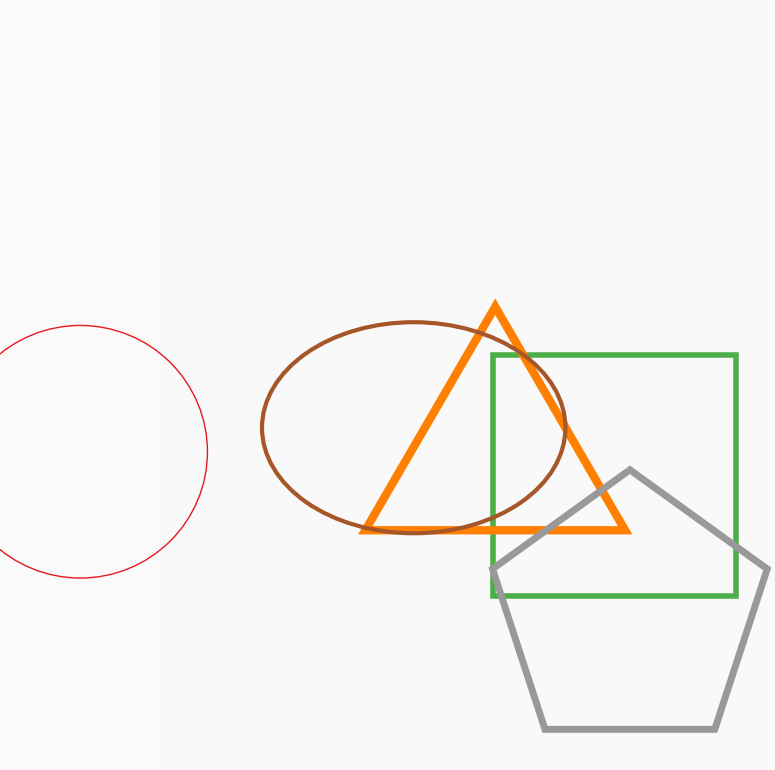[{"shape": "circle", "thickness": 0.5, "radius": 0.82, "center": [0.104, 0.413]}, {"shape": "square", "thickness": 2, "radius": 0.78, "center": [0.793, 0.382]}, {"shape": "triangle", "thickness": 3, "radius": 0.97, "center": [0.639, 0.408]}, {"shape": "oval", "thickness": 1.5, "radius": 0.98, "center": [0.534, 0.445]}, {"shape": "pentagon", "thickness": 2.5, "radius": 0.93, "center": [0.813, 0.204]}]